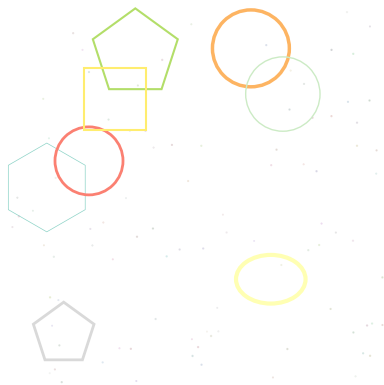[{"shape": "hexagon", "thickness": 0.5, "radius": 0.58, "center": [0.121, 0.513]}, {"shape": "oval", "thickness": 3, "radius": 0.45, "center": [0.703, 0.275]}, {"shape": "circle", "thickness": 2, "radius": 0.44, "center": [0.231, 0.582]}, {"shape": "circle", "thickness": 2.5, "radius": 0.5, "center": [0.652, 0.874]}, {"shape": "pentagon", "thickness": 1.5, "radius": 0.58, "center": [0.351, 0.862]}, {"shape": "pentagon", "thickness": 2, "radius": 0.41, "center": [0.165, 0.132]}, {"shape": "circle", "thickness": 1, "radius": 0.48, "center": [0.735, 0.756]}, {"shape": "square", "thickness": 1.5, "radius": 0.4, "center": [0.3, 0.744]}]